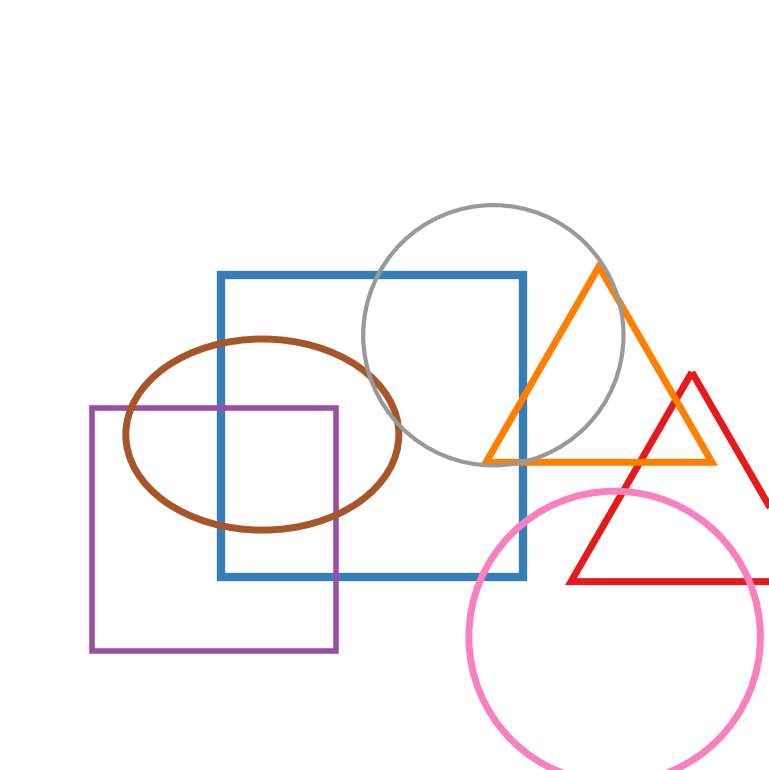[{"shape": "triangle", "thickness": 2.5, "radius": 0.91, "center": [0.899, 0.335]}, {"shape": "square", "thickness": 3, "radius": 0.98, "center": [0.483, 0.447]}, {"shape": "square", "thickness": 2, "radius": 0.79, "center": [0.278, 0.312]}, {"shape": "triangle", "thickness": 2.5, "radius": 0.85, "center": [0.778, 0.484]}, {"shape": "oval", "thickness": 2.5, "radius": 0.89, "center": [0.341, 0.436]}, {"shape": "circle", "thickness": 2.5, "radius": 0.95, "center": [0.798, 0.173]}, {"shape": "circle", "thickness": 1.5, "radius": 0.85, "center": [0.641, 0.565]}]